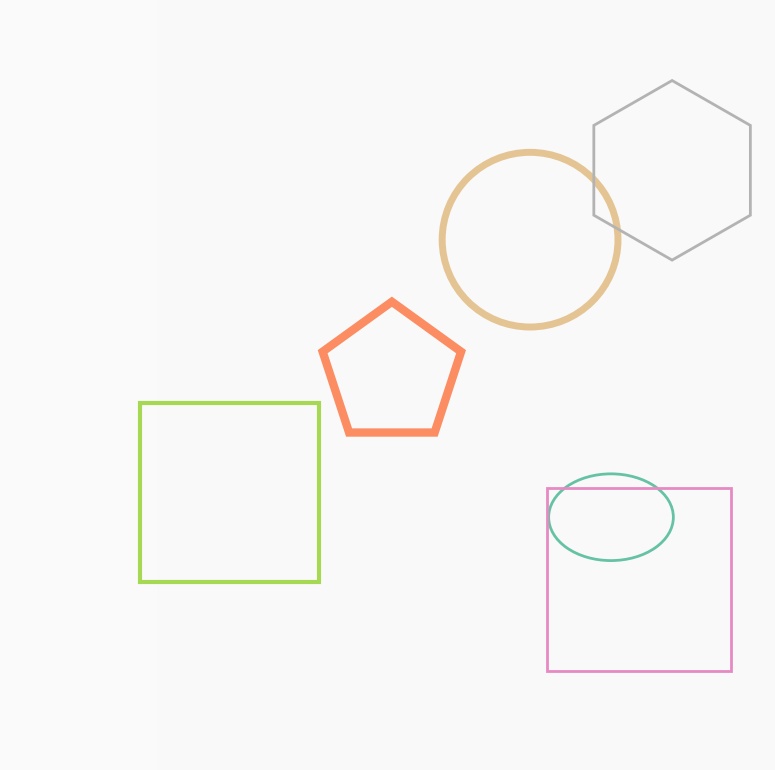[{"shape": "oval", "thickness": 1, "radius": 0.4, "center": [0.788, 0.328]}, {"shape": "pentagon", "thickness": 3, "radius": 0.47, "center": [0.506, 0.514]}, {"shape": "square", "thickness": 1, "radius": 0.59, "center": [0.825, 0.247]}, {"shape": "square", "thickness": 1.5, "radius": 0.58, "center": [0.296, 0.36]}, {"shape": "circle", "thickness": 2.5, "radius": 0.57, "center": [0.684, 0.689]}, {"shape": "hexagon", "thickness": 1, "radius": 0.58, "center": [0.867, 0.779]}]